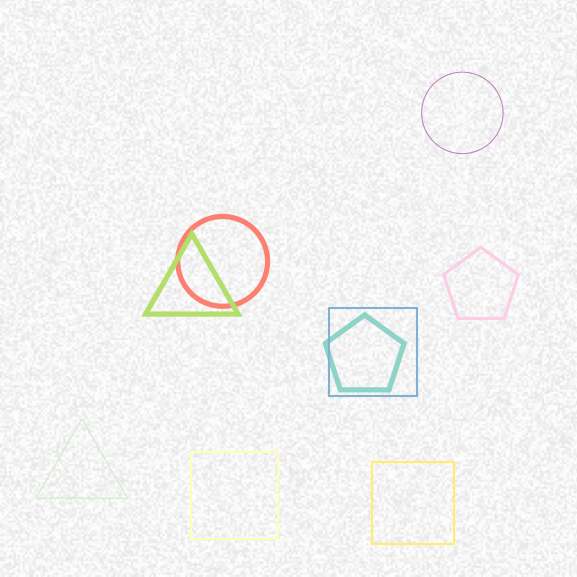[{"shape": "pentagon", "thickness": 2.5, "radius": 0.36, "center": [0.631, 0.382]}, {"shape": "square", "thickness": 1, "radius": 0.38, "center": [0.406, 0.141]}, {"shape": "circle", "thickness": 2.5, "radius": 0.39, "center": [0.386, 0.547]}, {"shape": "square", "thickness": 1, "radius": 0.38, "center": [0.647, 0.39]}, {"shape": "triangle", "thickness": 2.5, "radius": 0.46, "center": [0.332, 0.502]}, {"shape": "pentagon", "thickness": 1.5, "radius": 0.34, "center": [0.833, 0.503]}, {"shape": "circle", "thickness": 0.5, "radius": 0.35, "center": [0.801, 0.804]}, {"shape": "triangle", "thickness": 0.5, "radius": 0.46, "center": [0.142, 0.182]}, {"shape": "square", "thickness": 1, "radius": 0.35, "center": [0.715, 0.128]}]